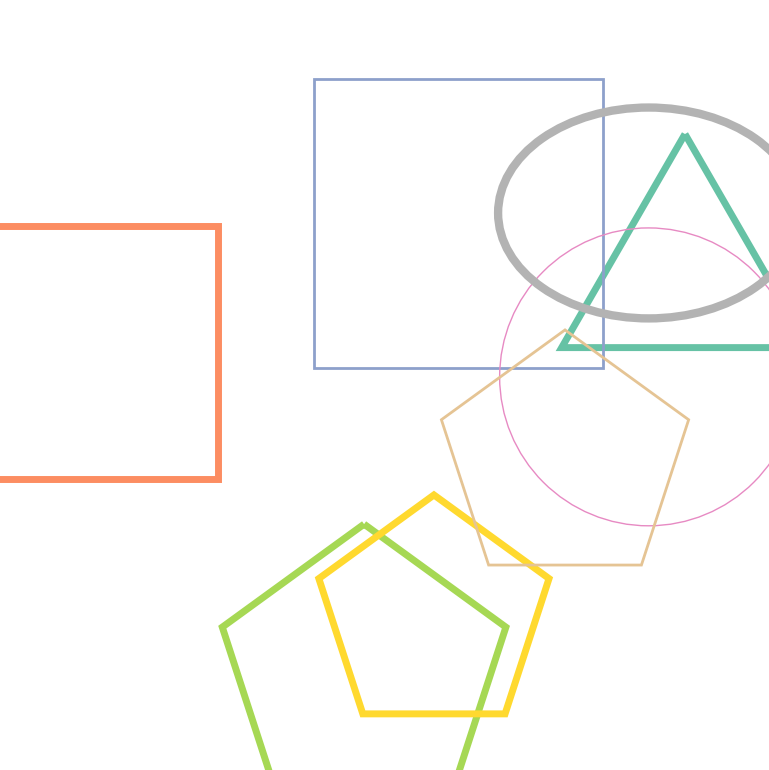[{"shape": "triangle", "thickness": 2.5, "radius": 0.92, "center": [0.89, 0.641]}, {"shape": "square", "thickness": 2.5, "radius": 0.82, "center": [0.118, 0.542]}, {"shape": "square", "thickness": 1, "radius": 0.94, "center": [0.595, 0.71]}, {"shape": "circle", "thickness": 0.5, "radius": 0.97, "center": [0.842, 0.511]}, {"shape": "pentagon", "thickness": 2.5, "radius": 0.97, "center": [0.473, 0.126]}, {"shape": "pentagon", "thickness": 2.5, "radius": 0.79, "center": [0.564, 0.2]}, {"shape": "pentagon", "thickness": 1, "radius": 0.84, "center": [0.734, 0.403]}, {"shape": "oval", "thickness": 3, "radius": 0.98, "center": [0.843, 0.723]}]